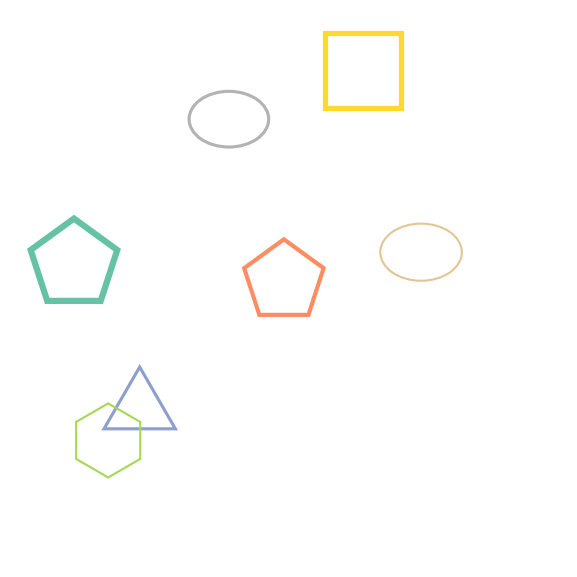[{"shape": "pentagon", "thickness": 3, "radius": 0.39, "center": [0.128, 0.542]}, {"shape": "pentagon", "thickness": 2, "radius": 0.36, "center": [0.492, 0.512]}, {"shape": "triangle", "thickness": 1.5, "radius": 0.36, "center": [0.242, 0.292]}, {"shape": "hexagon", "thickness": 1, "radius": 0.32, "center": [0.187, 0.236]}, {"shape": "square", "thickness": 2.5, "radius": 0.33, "center": [0.628, 0.877]}, {"shape": "oval", "thickness": 1, "radius": 0.35, "center": [0.729, 0.562]}, {"shape": "oval", "thickness": 1.5, "radius": 0.34, "center": [0.396, 0.793]}]